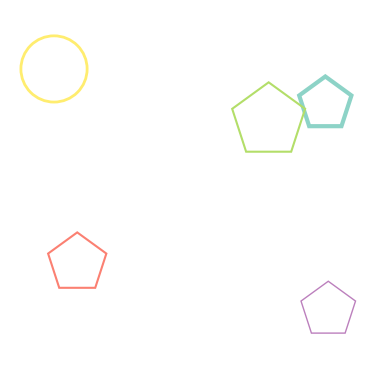[{"shape": "pentagon", "thickness": 3, "radius": 0.36, "center": [0.845, 0.73]}, {"shape": "pentagon", "thickness": 1.5, "radius": 0.4, "center": [0.201, 0.317]}, {"shape": "pentagon", "thickness": 1.5, "radius": 0.5, "center": [0.698, 0.687]}, {"shape": "pentagon", "thickness": 1, "radius": 0.37, "center": [0.853, 0.195]}, {"shape": "circle", "thickness": 2, "radius": 0.43, "center": [0.14, 0.821]}]